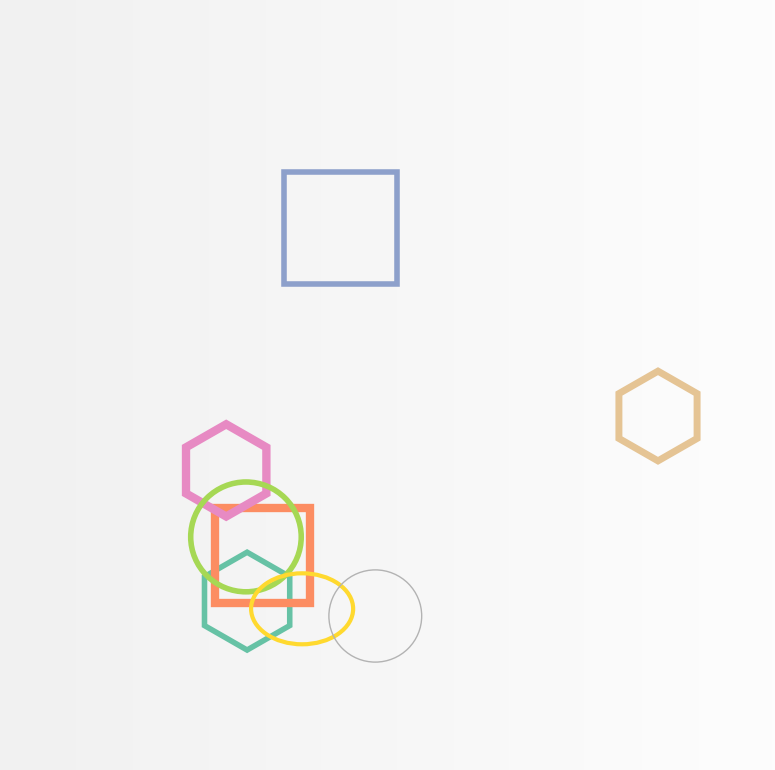[{"shape": "hexagon", "thickness": 2, "radius": 0.32, "center": [0.319, 0.219]}, {"shape": "square", "thickness": 3, "radius": 0.31, "center": [0.339, 0.279]}, {"shape": "square", "thickness": 2, "radius": 0.37, "center": [0.439, 0.704]}, {"shape": "hexagon", "thickness": 3, "radius": 0.3, "center": [0.292, 0.389]}, {"shape": "circle", "thickness": 2, "radius": 0.36, "center": [0.317, 0.303]}, {"shape": "oval", "thickness": 1.5, "radius": 0.33, "center": [0.39, 0.209]}, {"shape": "hexagon", "thickness": 2.5, "radius": 0.29, "center": [0.849, 0.46]}, {"shape": "circle", "thickness": 0.5, "radius": 0.3, "center": [0.484, 0.2]}]